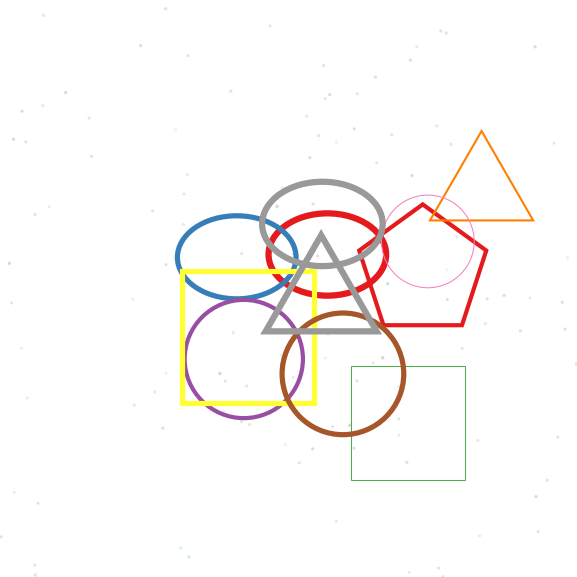[{"shape": "oval", "thickness": 3, "radius": 0.51, "center": [0.567, 0.558]}, {"shape": "pentagon", "thickness": 2, "radius": 0.58, "center": [0.732, 0.53]}, {"shape": "oval", "thickness": 2.5, "radius": 0.51, "center": [0.41, 0.554]}, {"shape": "square", "thickness": 0.5, "radius": 0.49, "center": [0.706, 0.267]}, {"shape": "circle", "thickness": 2, "radius": 0.51, "center": [0.422, 0.377]}, {"shape": "triangle", "thickness": 1, "radius": 0.52, "center": [0.834, 0.669]}, {"shape": "square", "thickness": 2.5, "radius": 0.57, "center": [0.43, 0.416]}, {"shape": "circle", "thickness": 2.5, "radius": 0.53, "center": [0.594, 0.352]}, {"shape": "circle", "thickness": 0.5, "radius": 0.4, "center": [0.741, 0.581]}, {"shape": "triangle", "thickness": 3, "radius": 0.55, "center": [0.556, 0.481]}, {"shape": "oval", "thickness": 3, "radius": 0.52, "center": [0.558, 0.611]}]